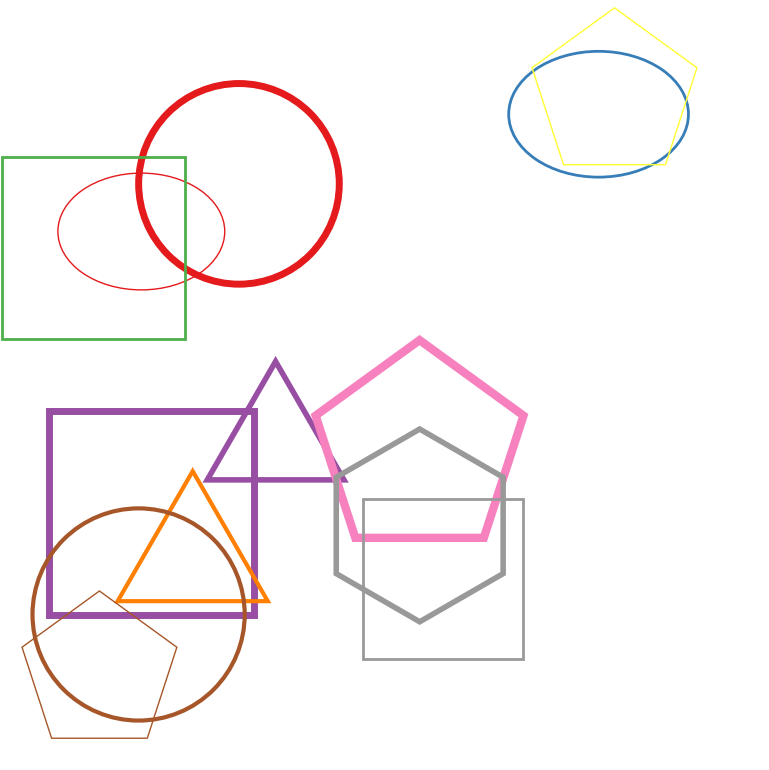[{"shape": "oval", "thickness": 0.5, "radius": 0.54, "center": [0.184, 0.699]}, {"shape": "circle", "thickness": 2.5, "radius": 0.65, "center": [0.31, 0.761]}, {"shape": "oval", "thickness": 1, "radius": 0.58, "center": [0.777, 0.852]}, {"shape": "square", "thickness": 1, "radius": 0.59, "center": [0.121, 0.678]}, {"shape": "square", "thickness": 2.5, "radius": 0.67, "center": [0.197, 0.334]}, {"shape": "triangle", "thickness": 2, "radius": 0.51, "center": [0.358, 0.428]}, {"shape": "triangle", "thickness": 1.5, "radius": 0.56, "center": [0.25, 0.276]}, {"shape": "pentagon", "thickness": 0.5, "radius": 0.56, "center": [0.798, 0.877]}, {"shape": "pentagon", "thickness": 0.5, "radius": 0.53, "center": [0.129, 0.127]}, {"shape": "circle", "thickness": 1.5, "radius": 0.69, "center": [0.18, 0.202]}, {"shape": "pentagon", "thickness": 3, "radius": 0.71, "center": [0.545, 0.416]}, {"shape": "square", "thickness": 1, "radius": 0.52, "center": [0.575, 0.248]}, {"shape": "hexagon", "thickness": 2, "radius": 0.63, "center": [0.545, 0.318]}]